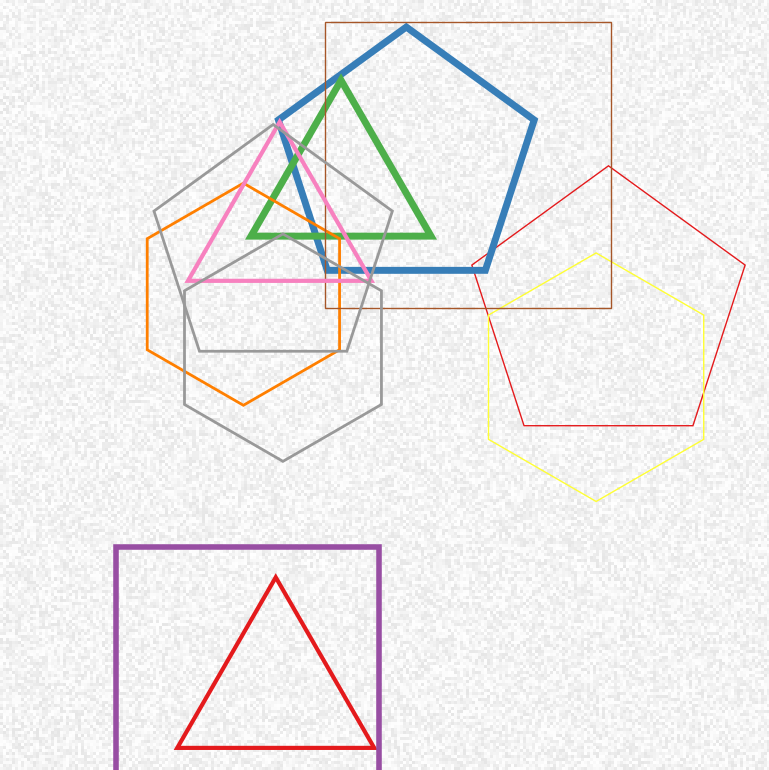[{"shape": "triangle", "thickness": 1.5, "radius": 0.74, "center": [0.358, 0.103]}, {"shape": "pentagon", "thickness": 0.5, "radius": 0.93, "center": [0.79, 0.598]}, {"shape": "pentagon", "thickness": 2.5, "radius": 0.87, "center": [0.528, 0.79]}, {"shape": "triangle", "thickness": 2.5, "radius": 0.67, "center": [0.443, 0.761]}, {"shape": "square", "thickness": 2, "radius": 0.85, "center": [0.321, 0.119]}, {"shape": "hexagon", "thickness": 1, "radius": 0.72, "center": [0.316, 0.618]}, {"shape": "hexagon", "thickness": 0.5, "radius": 0.81, "center": [0.774, 0.51]}, {"shape": "square", "thickness": 0.5, "radius": 0.93, "center": [0.608, 0.786]}, {"shape": "triangle", "thickness": 1.5, "radius": 0.69, "center": [0.363, 0.704]}, {"shape": "pentagon", "thickness": 1, "radius": 0.81, "center": [0.355, 0.676]}, {"shape": "hexagon", "thickness": 1, "radius": 0.74, "center": [0.367, 0.549]}]